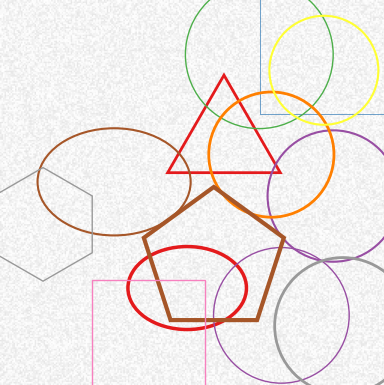[{"shape": "triangle", "thickness": 2, "radius": 0.84, "center": [0.582, 0.636]}, {"shape": "oval", "thickness": 2.5, "radius": 0.77, "center": [0.486, 0.252]}, {"shape": "square", "thickness": 0.5, "radius": 0.89, "center": [0.852, 0.881]}, {"shape": "circle", "thickness": 1, "radius": 0.96, "center": [0.673, 0.858]}, {"shape": "circle", "thickness": 1.5, "radius": 0.85, "center": [0.866, 0.491]}, {"shape": "circle", "thickness": 1, "radius": 0.88, "center": [0.731, 0.181]}, {"shape": "circle", "thickness": 2, "radius": 0.81, "center": [0.705, 0.598]}, {"shape": "circle", "thickness": 1.5, "radius": 0.71, "center": [0.841, 0.817]}, {"shape": "oval", "thickness": 1.5, "radius": 0.99, "center": [0.296, 0.528]}, {"shape": "pentagon", "thickness": 3, "radius": 0.96, "center": [0.555, 0.323]}, {"shape": "square", "thickness": 1, "radius": 0.74, "center": [0.385, 0.126]}, {"shape": "hexagon", "thickness": 1, "radius": 0.74, "center": [0.112, 0.417]}, {"shape": "circle", "thickness": 2, "radius": 0.89, "center": [0.891, 0.154]}]